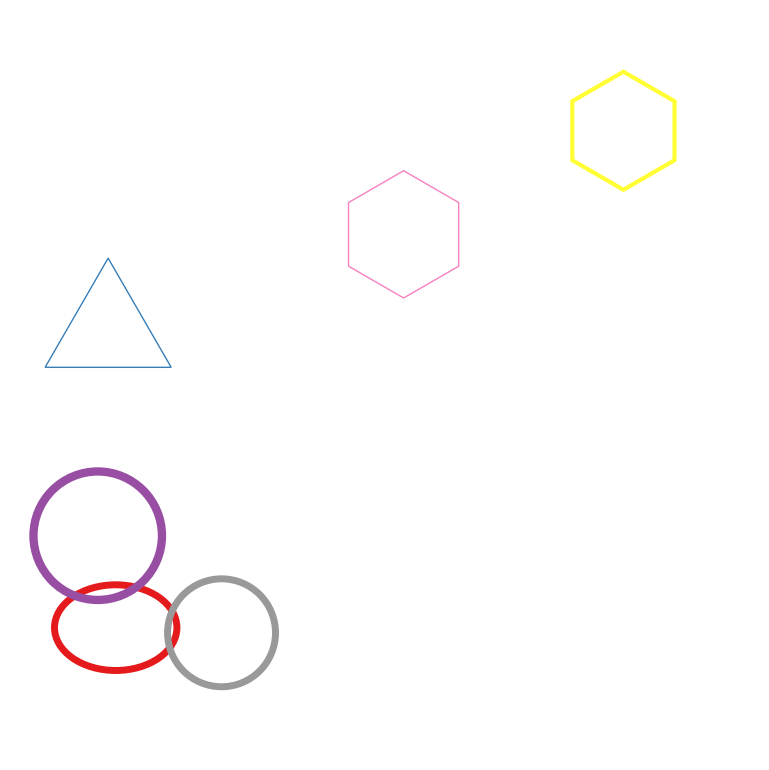[{"shape": "oval", "thickness": 2.5, "radius": 0.4, "center": [0.15, 0.185]}, {"shape": "triangle", "thickness": 0.5, "radius": 0.47, "center": [0.14, 0.57]}, {"shape": "circle", "thickness": 3, "radius": 0.42, "center": [0.127, 0.304]}, {"shape": "hexagon", "thickness": 1.5, "radius": 0.38, "center": [0.81, 0.83]}, {"shape": "hexagon", "thickness": 0.5, "radius": 0.41, "center": [0.524, 0.696]}, {"shape": "circle", "thickness": 2.5, "radius": 0.35, "center": [0.288, 0.178]}]